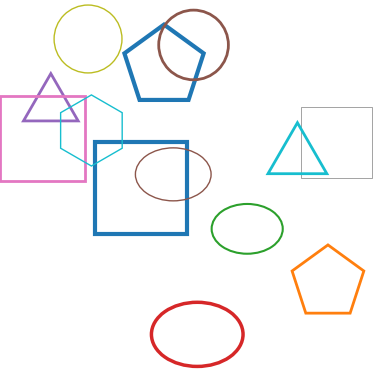[{"shape": "square", "thickness": 3, "radius": 0.6, "center": [0.367, 0.512]}, {"shape": "pentagon", "thickness": 3, "radius": 0.54, "center": [0.426, 0.828]}, {"shape": "pentagon", "thickness": 2, "radius": 0.49, "center": [0.852, 0.266]}, {"shape": "oval", "thickness": 1.5, "radius": 0.46, "center": [0.642, 0.406]}, {"shape": "oval", "thickness": 2.5, "radius": 0.59, "center": [0.512, 0.132]}, {"shape": "triangle", "thickness": 2, "radius": 0.41, "center": [0.132, 0.727]}, {"shape": "oval", "thickness": 1, "radius": 0.49, "center": [0.45, 0.547]}, {"shape": "circle", "thickness": 2, "radius": 0.45, "center": [0.503, 0.883]}, {"shape": "square", "thickness": 2, "radius": 0.55, "center": [0.11, 0.639]}, {"shape": "square", "thickness": 0.5, "radius": 0.46, "center": [0.874, 0.63]}, {"shape": "circle", "thickness": 1, "radius": 0.44, "center": [0.229, 0.899]}, {"shape": "hexagon", "thickness": 1, "radius": 0.46, "center": [0.237, 0.661]}, {"shape": "triangle", "thickness": 2, "radius": 0.44, "center": [0.773, 0.593]}]